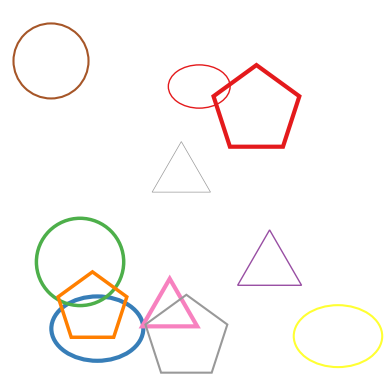[{"shape": "oval", "thickness": 1, "radius": 0.4, "center": [0.517, 0.775]}, {"shape": "pentagon", "thickness": 3, "radius": 0.59, "center": [0.666, 0.714]}, {"shape": "oval", "thickness": 3, "radius": 0.6, "center": [0.253, 0.146]}, {"shape": "circle", "thickness": 2.5, "radius": 0.57, "center": [0.208, 0.32]}, {"shape": "triangle", "thickness": 1, "radius": 0.48, "center": [0.7, 0.307]}, {"shape": "pentagon", "thickness": 2.5, "radius": 0.47, "center": [0.24, 0.2]}, {"shape": "oval", "thickness": 1.5, "radius": 0.57, "center": [0.878, 0.127]}, {"shape": "circle", "thickness": 1.5, "radius": 0.49, "center": [0.132, 0.842]}, {"shape": "triangle", "thickness": 3, "radius": 0.41, "center": [0.441, 0.194]}, {"shape": "pentagon", "thickness": 1.5, "radius": 0.56, "center": [0.484, 0.123]}, {"shape": "triangle", "thickness": 0.5, "radius": 0.44, "center": [0.471, 0.545]}]